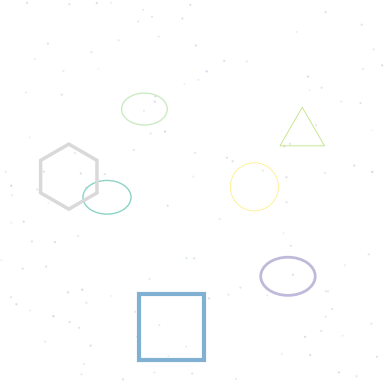[{"shape": "oval", "thickness": 1, "radius": 0.31, "center": [0.278, 0.488]}, {"shape": "oval", "thickness": 2, "radius": 0.35, "center": [0.748, 0.282]}, {"shape": "square", "thickness": 3, "radius": 0.43, "center": [0.446, 0.152]}, {"shape": "triangle", "thickness": 0.5, "radius": 0.33, "center": [0.785, 0.655]}, {"shape": "hexagon", "thickness": 2.5, "radius": 0.42, "center": [0.179, 0.541]}, {"shape": "oval", "thickness": 1, "radius": 0.3, "center": [0.375, 0.717]}, {"shape": "circle", "thickness": 0.5, "radius": 0.31, "center": [0.661, 0.515]}]